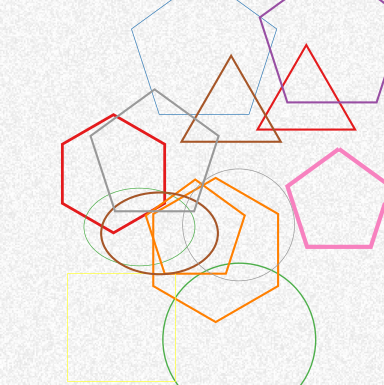[{"shape": "hexagon", "thickness": 2, "radius": 0.77, "center": [0.295, 0.549]}, {"shape": "triangle", "thickness": 1.5, "radius": 0.73, "center": [0.796, 0.737]}, {"shape": "pentagon", "thickness": 0.5, "radius": 0.99, "center": [0.53, 0.863]}, {"shape": "oval", "thickness": 0.5, "radius": 0.72, "center": [0.362, 0.41]}, {"shape": "circle", "thickness": 1, "radius": 0.99, "center": [0.622, 0.118]}, {"shape": "pentagon", "thickness": 1.5, "radius": 0.99, "center": [0.862, 0.894]}, {"shape": "hexagon", "thickness": 1.5, "radius": 0.94, "center": [0.56, 0.351]}, {"shape": "pentagon", "thickness": 1.5, "radius": 0.68, "center": [0.507, 0.399]}, {"shape": "square", "thickness": 0.5, "radius": 0.7, "center": [0.313, 0.15]}, {"shape": "triangle", "thickness": 1.5, "radius": 0.74, "center": [0.6, 0.706]}, {"shape": "oval", "thickness": 1.5, "radius": 0.76, "center": [0.414, 0.394]}, {"shape": "pentagon", "thickness": 3, "radius": 0.7, "center": [0.88, 0.473]}, {"shape": "circle", "thickness": 0.5, "radius": 0.73, "center": [0.62, 0.416]}, {"shape": "pentagon", "thickness": 1.5, "radius": 0.87, "center": [0.402, 0.593]}]